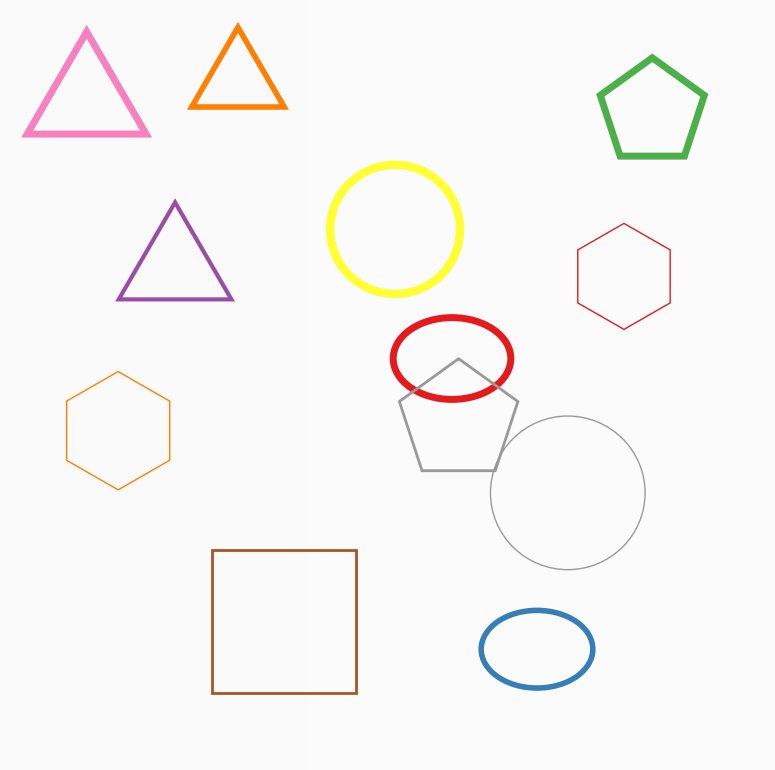[{"shape": "hexagon", "thickness": 0.5, "radius": 0.34, "center": [0.805, 0.641]}, {"shape": "oval", "thickness": 2.5, "radius": 0.38, "center": [0.583, 0.534]}, {"shape": "oval", "thickness": 2, "radius": 0.36, "center": [0.693, 0.157]}, {"shape": "pentagon", "thickness": 2.5, "radius": 0.35, "center": [0.842, 0.854]}, {"shape": "triangle", "thickness": 1.5, "radius": 0.42, "center": [0.226, 0.653]}, {"shape": "triangle", "thickness": 2, "radius": 0.34, "center": [0.307, 0.896]}, {"shape": "hexagon", "thickness": 0.5, "radius": 0.38, "center": [0.152, 0.441]}, {"shape": "circle", "thickness": 3, "radius": 0.42, "center": [0.51, 0.702]}, {"shape": "square", "thickness": 1, "radius": 0.47, "center": [0.366, 0.193]}, {"shape": "triangle", "thickness": 2.5, "radius": 0.44, "center": [0.112, 0.87]}, {"shape": "pentagon", "thickness": 1, "radius": 0.4, "center": [0.592, 0.454]}, {"shape": "circle", "thickness": 0.5, "radius": 0.5, "center": [0.733, 0.36]}]